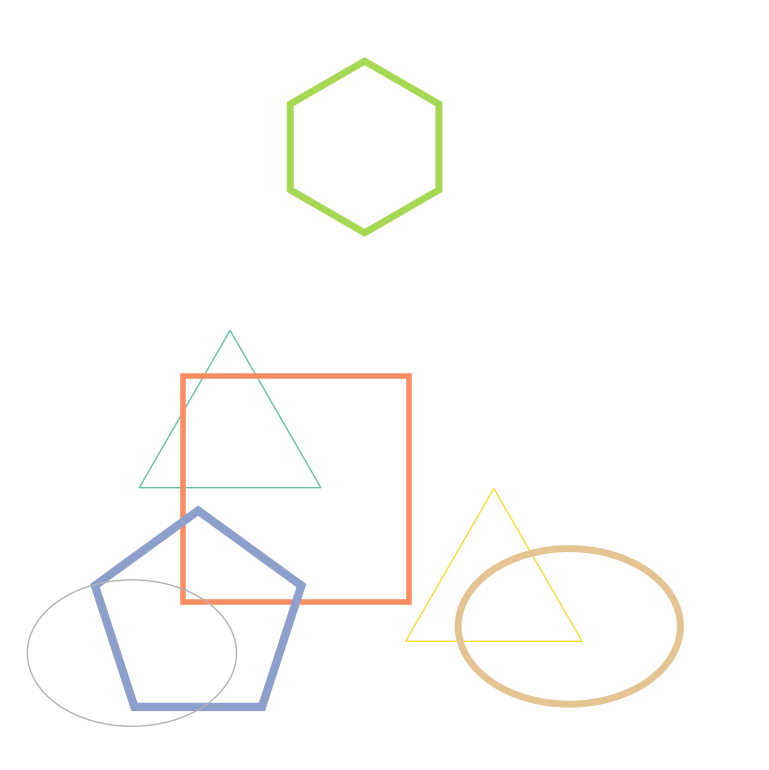[{"shape": "triangle", "thickness": 0.5, "radius": 0.68, "center": [0.299, 0.435]}, {"shape": "square", "thickness": 2, "radius": 0.73, "center": [0.384, 0.365]}, {"shape": "pentagon", "thickness": 3, "radius": 0.7, "center": [0.257, 0.196]}, {"shape": "hexagon", "thickness": 2.5, "radius": 0.56, "center": [0.474, 0.809]}, {"shape": "triangle", "thickness": 0.5, "radius": 0.66, "center": [0.641, 0.233]}, {"shape": "oval", "thickness": 2.5, "radius": 0.72, "center": [0.739, 0.187]}, {"shape": "oval", "thickness": 0.5, "radius": 0.68, "center": [0.171, 0.152]}]